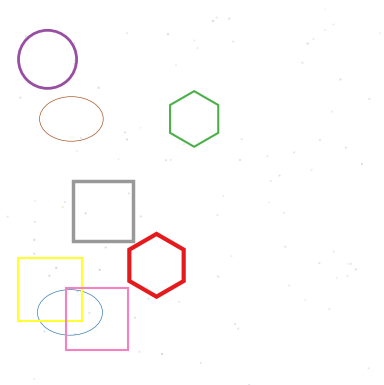[{"shape": "hexagon", "thickness": 3, "radius": 0.41, "center": [0.407, 0.311]}, {"shape": "oval", "thickness": 0.5, "radius": 0.42, "center": [0.182, 0.189]}, {"shape": "hexagon", "thickness": 1.5, "radius": 0.36, "center": [0.504, 0.691]}, {"shape": "circle", "thickness": 2, "radius": 0.38, "center": [0.123, 0.846]}, {"shape": "square", "thickness": 1.5, "radius": 0.41, "center": [0.13, 0.248]}, {"shape": "oval", "thickness": 0.5, "radius": 0.41, "center": [0.185, 0.691]}, {"shape": "square", "thickness": 1.5, "radius": 0.41, "center": [0.252, 0.172]}, {"shape": "square", "thickness": 2.5, "radius": 0.39, "center": [0.268, 0.452]}]